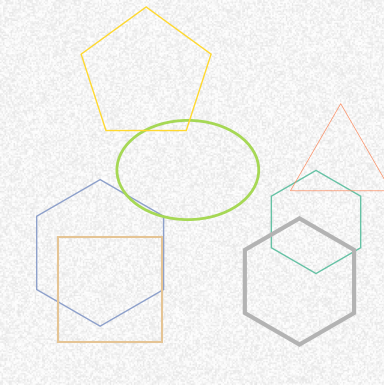[{"shape": "hexagon", "thickness": 1, "radius": 0.67, "center": [0.821, 0.423]}, {"shape": "triangle", "thickness": 0.5, "radius": 0.75, "center": [0.885, 0.58]}, {"shape": "hexagon", "thickness": 1, "radius": 0.95, "center": [0.26, 0.343]}, {"shape": "oval", "thickness": 2, "radius": 0.92, "center": [0.488, 0.558]}, {"shape": "pentagon", "thickness": 1, "radius": 0.89, "center": [0.38, 0.804]}, {"shape": "square", "thickness": 1.5, "radius": 0.68, "center": [0.286, 0.249]}, {"shape": "hexagon", "thickness": 3, "radius": 0.82, "center": [0.778, 0.269]}]